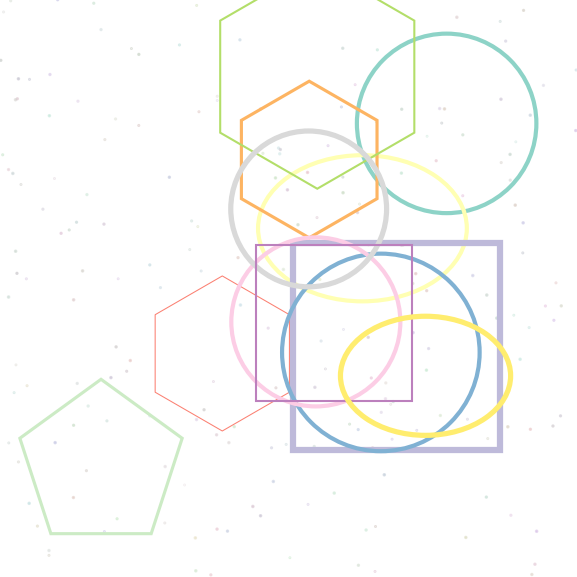[{"shape": "circle", "thickness": 2, "radius": 0.78, "center": [0.773, 0.785]}, {"shape": "oval", "thickness": 2, "radius": 0.9, "center": [0.628, 0.604]}, {"shape": "square", "thickness": 3, "radius": 0.9, "center": [0.686, 0.399]}, {"shape": "hexagon", "thickness": 0.5, "radius": 0.67, "center": [0.385, 0.387]}, {"shape": "circle", "thickness": 2, "radius": 0.86, "center": [0.659, 0.389]}, {"shape": "hexagon", "thickness": 1.5, "radius": 0.68, "center": [0.535, 0.723]}, {"shape": "hexagon", "thickness": 1, "radius": 0.97, "center": [0.549, 0.866]}, {"shape": "circle", "thickness": 2, "radius": 0.73, "center": [0.547, 0.442]}, {"shape": "circle", "thickness": 2.5, "radius": 0.67, "center": [0.535, 0.637]}, {"shape": "square", "thickness": 1, "radius": 0.67, "center": [0.578, 0.44]}, {"shape": "pentagon", "thickness": 1.5, "radius": 0.74, "center": [0.175, 0.195]}, {"shape": "oval", "thickness": 2.5, "radius": 0.74, "center": [0.737, 0.348]}]